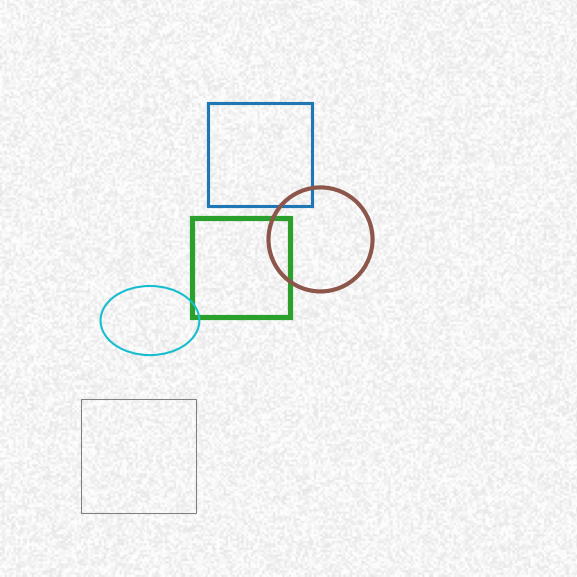[{"shape": "square", "thickness": 1.5, "radius": 0.45, "center": [0.45, 0.731]}, {"shape": "square", "thickness": 2.5, "radius": 0.43, "center": [0.417, 0.535]}, {"shape": "circle", "thickness": 2, "radius": 0.45, "center": [0.555, 0.585]}, {"shape": "square", "thickness": 0.5, "radius": 0.5, "center": [0.24, 0.21]}, {"shape": "oval", "thickness": 1, "radius": 0.43, "center": [0.26, 0.444]}]